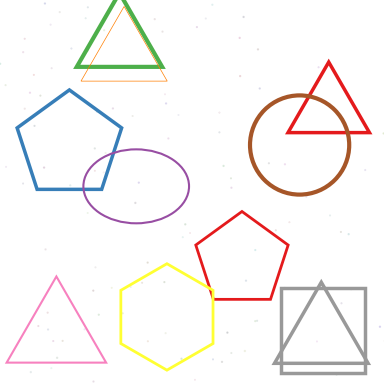[{"shape": "pentagon", "thickness": 2, "radius": 0.63, "center": [0.628, 0.325]}, {"shape": "triangle", "thickness": 2.5, "radius": 0.61, "center": [0.854, 0.717]}, {"shape": "pentagon", "thickness": 2.5, "radius": 0.71, "center": [0.18, 0.624]}, {"shape": "triangle", "thickness": 3, "radius": 0.64, "center": [0.31, 0.89]}, {"shape": "oval", "thickness": 1.5, "radius": 0.69, "center": [0.354, 0.516]}, {"shape": "triangle", "thickness": 0.5, "radius": 0.65, "center": [0.322, 0.854]}, {"shape": "hexagon", "thickness": 2, "radius": 0.69, "center": [0.434, 0.177]}, {"shape": "circle", "thickness": 3, "radius": 0.64, "center": [0.778, 0.623]}, {"shape": "triangle", "thickness": 1.5, "radius": 0.75, "center": [0.146, 0.133]}, {"shape": "square", "thickness": 2.5, "radius": 0.55, "center": [0.839, 0.141]}, {"shape": "triangle", "thickness": 2.5, "radius": 0.7, "center": [0.835, 0.126]}]